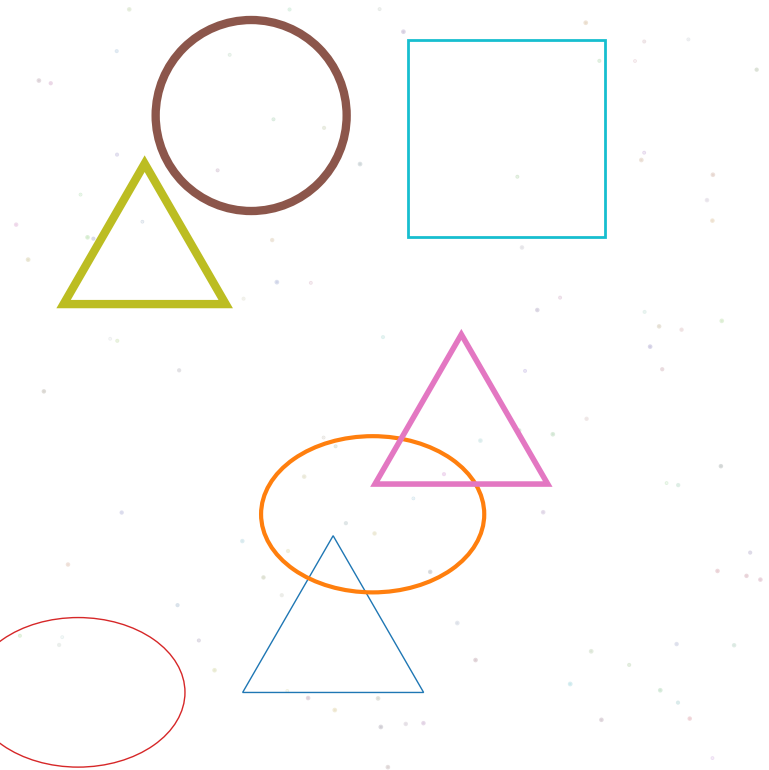[{"shape": "triangle", "thickness": 0.5, "radius": 0.68, "center": [0.433, 0.169]}, {"shape": "oval", "thickness": 1.5, "radius": 0.72, "center": [0.484, 0.332]}, {"shape": "oval", "thickness": 0.5, "radius": 0.69, "center": [0.101, 0.101]}, {"shape": "circle", "thickness": 3, "radius": 0.62, "center": [0.326, 0.85]}, {"shape": "triangle", "thickness": 2, "radius": 0.65, "center": [0.599, 0.436]}, {"shape": "triangle", "thickness": 3, "radius": 0.61, "center": [0.188, 0.666]}, {"shape": "square", "thickness": 1, "radius": 0.64, "center": [0.658, 0.821]}]